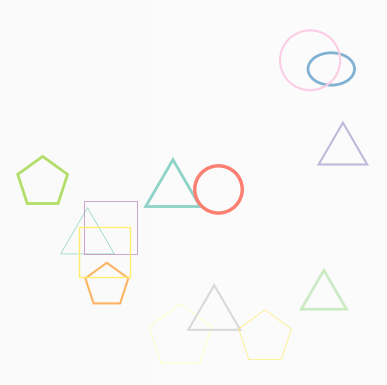[{"shape": "triangle", "thickness": 0.5, "radius": 0.4, "center": [0.226, 0.38]}, {"shape": "triangle", "thickness": 2, "radius": 0.41, "center": [0.446, 0.504]}, {"shape": "pentagon", "thickness": 0.5, "radius": 0.42, "center": [0.466, 0.125]}, {"shape": "triangle", "thickness": 1.5, "radius": 0.36, "center": [0.885, 0.609]}, {"shape": "circle", "thickness": 2.5, "radius": 0.31, "center": [0.564, 0.508]}, {"shape": "oval", "thickness": 2, "radius": 0.3, "center": [0.855, 0.821]}, {"shape": "pentagon", "thickness": 1.5, "radius": 0.29, "center": [0.276, 0.259]}, {"shape": "pentagon", "thickness": 2, "radius": 0.34, "center": [0.11, 0.526]}, {"shape": "circle", "thickness": 1.5, "radius": 0.39, "center": [0.8, 0.843]}, {"shape": "triangle", "thickness": 1.5, "radius": 0.39, "center": [0.553, 0.182]}, {"shape": "square", "thickness": 0.5, "radius": 0.34, "center": [0.285, 0.41]}, {"shape": "triangle", "thickness": 2, "radius": 0.34, "center": [0.836, 0.23]}, {"shape": "pentagon", "thickness": 0.5, "radius": 0.36, "center": [0.684, 0.124]}, {"shape": "square", "thickness": 1, "radius": 0.33, "center": [0.269, 0.345]}]